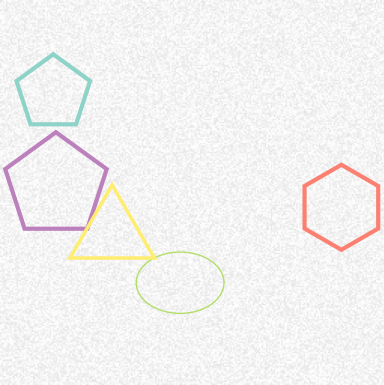[{"shape": "pentagon", "thickness": 3, "radius": 0.5, "center": [0.138, 0.758]}, {"shape": "hexagon", "thickness": 3, "radius": 0.55, "center": [0.887, 0.462]}, {"shape": "oval", "thickness": 1, "radius": 0.57, "center": [0.468, 0.266]}, {"shape": "pentagon", "thickness": 3, "radius": 0.69, "center": [0.145, 0.518]}, {"shape": "triangle", "thickness": 2.5, "radius": 0.63, "center": [0.291, 0.393]}]